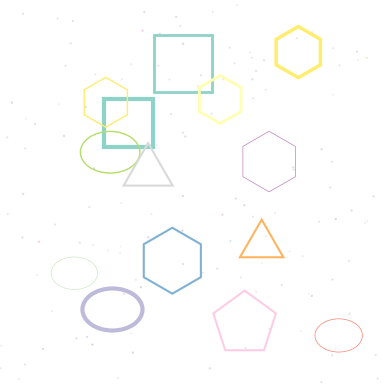[{"shape": "square", "thickness": 2, "radius": 0.38, "center": [0.476, 0.835]}, {"shape": "square", "thickness": 3, "radius": 0.31, "center": [0.334, 0.681]}, {"shape": "hexagon", "thickness": 2, "radius": 0.31, "center": [0.572, 0.742]}, {"shape": "oval", "thickness": 3, "radius": 0.39, "center": [0.292, 0.196]}, {"shape": "oval", "thickness": 0.5, "radius": 0.31, "center": [0.88, 0.129]}, {"shape": "hexagon", "thickness": 1.5, "radius": 0.43, "center": [0.448, 0.323]}, {"shape": "triangle", "thickness": 1.5, "radius": 0.33, "center": [0.68, 0.364]}, {"shape": "oval", "thickness": 1, "radius": 0.39, "center": [0.286, 0.605]}, {"shape": "pentagon", "thickness": 1.5, "radius": 0.43, "center": [0.635, 0.16]}, {"shape": "triangle", "thickness": 1.5, "radius": 0.37, "center": [0.385, 0.555]}, {"shape": "hexagon", "thickness": 0.5, "radius": 0.39, "center": [0.699, 0.58]}, {"shape": "oval", "thickness": 0.5, "radius": 0.3, "center": [0.193, 0.29]}, {"shape": "hexagon", "thickness": 1, "radius": 0.32, "center": [0.275, 0.734]}, {"shape": "hexagon", "thickness": 2.5, "radius": 0.33, "center": [0.775, 0.865]}]